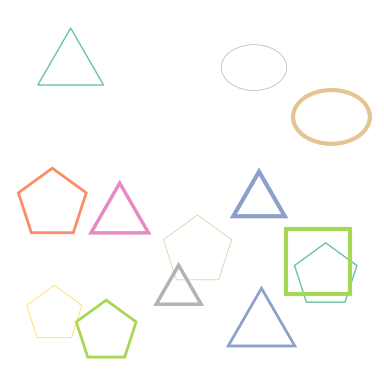[{"shape": "triangle", "thickness": 1, "radius": 0.49, "center": [0.184, 0.828]}, {"shape": "pentagon", "thickness": 1, "radius": 0.43, "center": [0.846, 0.284]}, {"shape": "pentagon", "thickness": 2, "radius": 0.46, "center": [0.136, 0.471]}, {"shape": "triangle", "thickness": 3, "radius": 0.39, "center": [0.673, 0.477]}, {"shape": "triangle", "thickness": 2, "radius": 0.5, "center": [0.679, 0.151]}, {"shape": "triangle", "thickness": 2.5, "radius": 0.43, "center": [0.311, 0.438]}, {"shape": "square", "thickness": 3, "radius": 0.42, "center": [0.826, 0.321]}, {"shape": "pentagon", "thickness": 2, "radius": 0.41, "center": [0.276, 0.139]}, {"shape": "pentagon", "thickness": 0.5, "radius": 0.38, "center": [0.141, 0.184]}, {"shape": "oval", "thickness": 3, "radius": 0.5, "center": [0.861, 0.696]}, {"shape": "pentagon", "thickness": 0.5, "radius": 0.47, "center": [0.513, 0.349]}, {"shape": "triangle", "thickness": 2.5, "radius": 0.34, "center": [0.464, 0.244]}, {"shape": "oval", "thickness": 0.5, "radius": 0.43, "center": [0.66, 0.825]}]